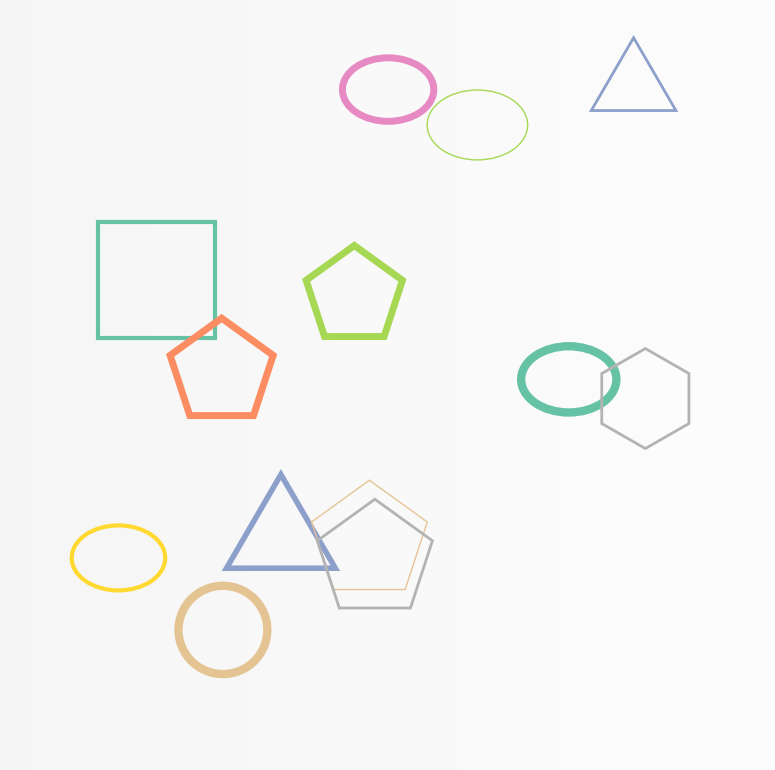[{"shape": "oval", "thickness": 3, "radius": 0.31, "center": [0.734, 0.507]}, {"shape": "square", "thickness": 1.5, "radius": 0.38, "center": [0.202, 0.636]}, {"shape": "pentagon", "thickness": 2.5, "radius": 0.35, "center": [0.286, 0.517]}, {"shape": "triangle", "thickness": 2, "radius": 0.41, "center": [0.362, 0.303]}, {"shape": "triangle", "thickness": 1, "radius": 0.32, "center": [0.818, 0.888]}, {"shape": "oval", "thickness": 2.5, "radius": 0.29, "center": [0.501, 0.884]}, {"shape": "pentagon", "thickness": 2.5, "radius": 0.33, "center": [0.457, 0.616]}, {"shape": "oval", "thickness": 0.5, "radius": 0.32, "center": [0.616, 0.838]}, {"shape": "oval", "thickness": 1.5, "radius": 0.3, "center": [0.153, 0.275]}, {"shape": "circle", "thickness": 3, "radius": 0.29, "center": [0.288, 0.182]}, {"shape": "pentagon", "thickness": 0.5, "radius": 0.39, "center": [0.477, 0.298]}, {"shape": "pentagon", "thickness": 1, "radius": 0.39, "center": [0.484, 0.274]}, {"shape": "hexagon", "thickness": 1, "radius": 0.32, "center": [0.833, 0.482]}]